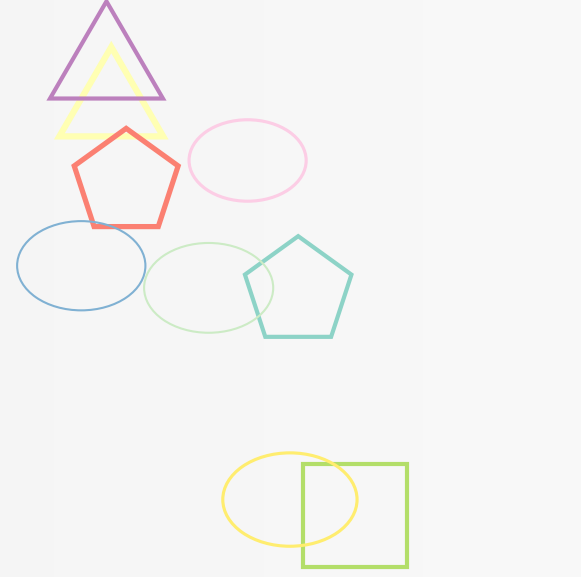[{"shape": "pentagon", "thickness": 2, "radius": 0.48, "center": [0.513, 0.494]}, {"shape": "triangle", "thickness": 3, "radius": 0.52, "center": [0.191, 0.815]}, {"shape": "pentagon", "thickness": 2.5, "radius": 0.47, "center": [0.217, 0.683]}, {"shape": "oval", "thickness": 1, "radius": 0.55, "center": [0.14, 0.539]}, {"shape": "square", "thickness": 2, "radius": 0.45, "center": [0.611, 0.107]}, {"shape": "oval", "thickness": 1.5, "radius": 0.5, "center": [0.426, 0.721]}, {"shape": "triangle", "thickness": 2, "radius": 0.56, "center": [0.183, 0.885]}, {"shape": "oval", "thickness": 1, "radius": 0.56, "center": [0.359, 0.501]}, {"shape": "oval", "thickness": 1.5, "radius": 0.58, "center": [0.499, 0.134]}]